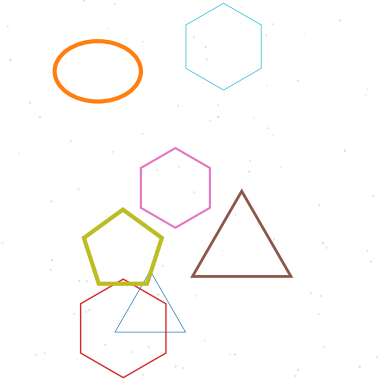[{"shape": "triangle", "thickness": 0.5, "radius": 0.53, "center": [0.39, 0.19]}, {"shape": "oval", "thickness": 3, "radius": 0.56, "center": [0.254, 0.815]}, {"shape": "hexagon", "thickness": 1, "radius": 0.64, "center": [0.32, 0.147]}, {"shape": "triangle", "thickness": 2, "radius": 0.74, "center": [0.628, 0.356]}, {"shape": "hexagon", "thickness": 1.5, "radius": 0.52, "center": [0.456, 0.512]}, {"shape": "pentagon", "thickness": 3, "radius": 0.53, "center": [0.319, 0.349]}, {"shape": "hexagon", "thickness": 0.5, "radius": 0.56, "center": [0.581, 0.879]}]